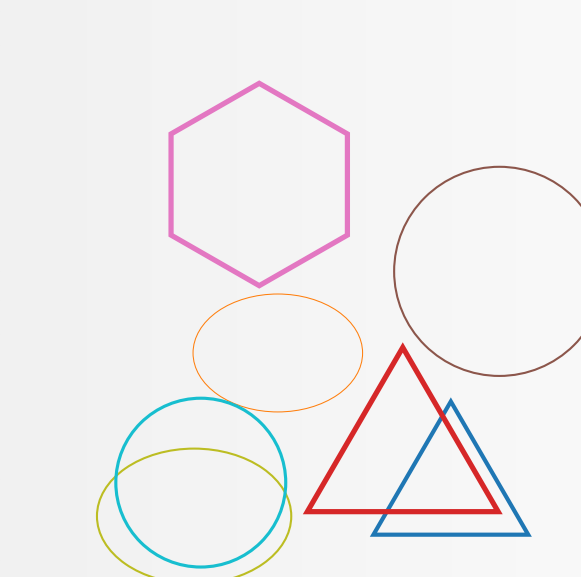[{"shape": "triangle", "thickness": 2, "radius": 0.77, "center": [0.776, 0.15]}, {"shape": "oval", "thickness": 0.5, "radius": 0.73, "center": [0.478, 0.388]}, {"shape": "triangle", "thickness": 2.5, "radius": 0.95, "center": [0.693, 0.208]}, {"shape": "circle", "thickness": 1, "radius": 0.91, "center": [0.859, 0.529]}, {"shape": "hexagon", "thickness": 2.5, "radius": 0.88, "center": [0.446, 0.68]}, {"shape": "oval", "thickness": 1, "radius": 0.84, "center": [0.334, 0.105]}, {"shape": "circle", "thickness": 1.5, "radius": 0.73, "center": [0.345, 0.163]}]